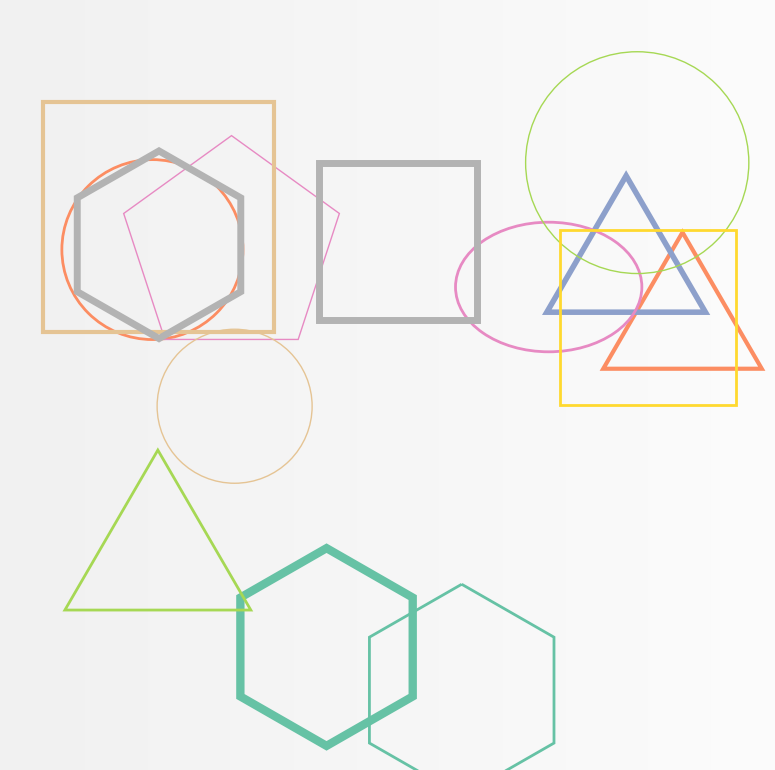[{"shape": "hexagon", "thickness": 3, "radius": 0.64, "center": [0.421, 0.16]}, {"shape": "hexagon", "thickness": 1, "radius": 0.69, "center": [0.596, 0.104]}, {"shape": "triangle", "thickness": 1.5, "radius": 0.59, "center": [0.881, 0.58]}, {"shape": "circle", "thickness": 1, "radius": 0.58, "center": [0.197, 0.676]}, {"shape": "triangle", "thickness": 2, "radius": 0.59, "center": [0.808, 0.654]}, {"shape": "oval", "thickness": 1, "radius": 0.6, "center": [0.708, 0.627]}, {"shape": "pentagon", "thickness": 0.5, "radius": 0.73, "center": [0.299, 0.678]}, {"shape": "circle", "thickness": 0.5, "radius": 0.72, "center": [0.822, 0.789]}, {"shape": "triangle", "thickness": 1, "radius": 0.69, "center": [0.204, 0.277]}, {"shape": "square", "thickness": 1, "radius": 0.57, "center": [0.836, 0.588]}, {"shape": "square", "thickness": 1.5, "radius": 0.75, "center": [0.205, 0.718]}, {"shape": "circle", "thickness": 0.5, "radius": 0.5, "center": [0.303, 0.472]}, {"shape": "square", "thickness": 2.5, "radius": 0.51, "center": [0.514, 0.686]}, {"shape": "hexagon", "thickness": 2.5, "radius": 0.61, "center": [0.205, 0.682]}]